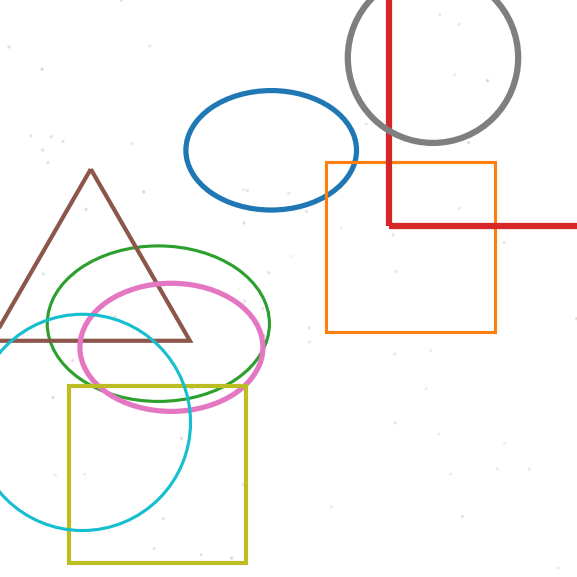[{"shape": "oval", "thickness": 2.5, "radius": 0.74, "center": [0.47, 0.739]}, {"shape": "square", "thickness": 1.5, "radius": 0.73, "center": [0.711, 0.571]}, {"shape": "oval", "thickness": 1.5, "radius": 0.96, "center": [0.274, 0.439]}, {"shape": "square", "thickness": 3, "radius": 0.99, "center": [0.872, 0.806]}, {"shape": "triangle", "thickness": 2, "radius": 0.99, "center": [0.157, 0.508]}, {"shape": "oval", "thickness": 2.5, "radius": 0.79, "center": [0.297, 0.398]}, {"shape": "circle", "thickness": 3, "radius": 0.74, "center": [0.75, 0.899]}, {"shape": "square", "thickness": 2, "radius": 0.77, "center": [0.273, 0.178]}, {"shape": "circle", "thickness": 1.5, "radius": 0.94, "center": [0.143, 0.268]}]